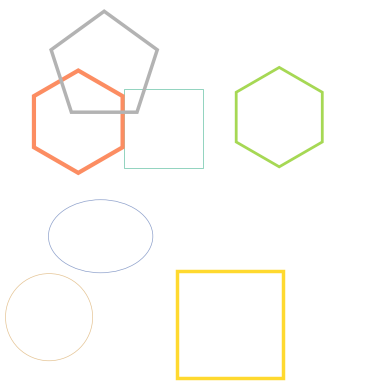[{"shape": "square", "thickness": 0.5, "radius": 0.51, "center": [0.424, 0.666]}, {"shape": "hexagon", "thickness": 3, "radius": 0.66, "center": [0.203, 0.684]}, {"shape": "oval", "thickness": 0.5, "radius": 0.68, "center": [0.261, 0.386]}, {"shape": "hexagon", "thickness": 2, "radius": 0.65, "center": [0.725, 0.696]}, {"shape": "square", "thickness": 2.5, "radius": 0.69, "center": [0.597, 0.158]}, {"shape": "circle", "thickness": 0.5, "radius": 0.57, "center": [0.127, 0.176]}, {"shape": "pentagon", "thickness": 2.5, "radius": 0.72, "center": [0.271, 0.826]}]